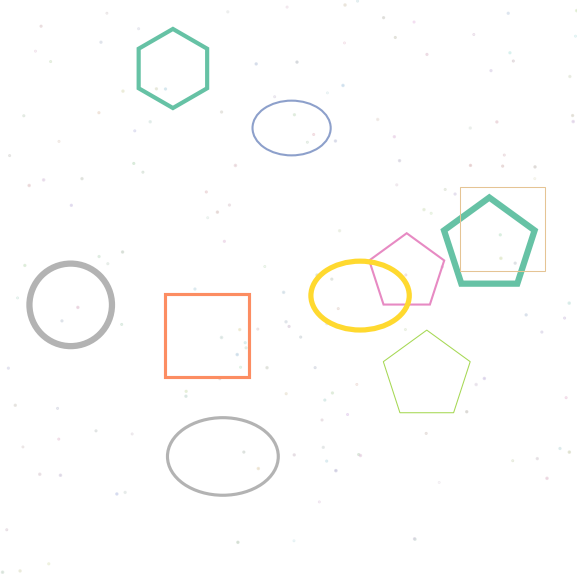[{"shape": "pentagon", "thickness": 3, "radius": 0.41, "center": [0.847, 0.575]}, {"shape": "hexagon", "thickness": 2, "radius": 0.34, "center": [0.299, 0.881]}, {"shape": "square", "thickness": 1.5, "radius": 0.36, "center": [0.358, 0.419]}, {"shape": "oval", "thickness": 1, "radius": 0.34, "center": [0.505, 0.777]}, {"shape": "pentagon", "thickness": 1, "radius": 0.34, "center": [0.704, 0.527]}, {"shape": "pentagon", "thickness": 0.5, "radius": 0.4, "center": [0.739, 0.348]}, {"shape": "oval", "thickness": 2.5, "radius": 0.43, "center": [0.624, 0.487]}, {"shape": "square", "thickness": 0.5, "radius": 0.36, "center": [0.87, 0.603]}, {"shape": "oval", "thickness": 1.5, "radius": 0.48, "center": [0.386, 0.209]}, {"shape": "circle", "thickness": 3, "radius": 0.36, "center": [0.122, 0.471]}]